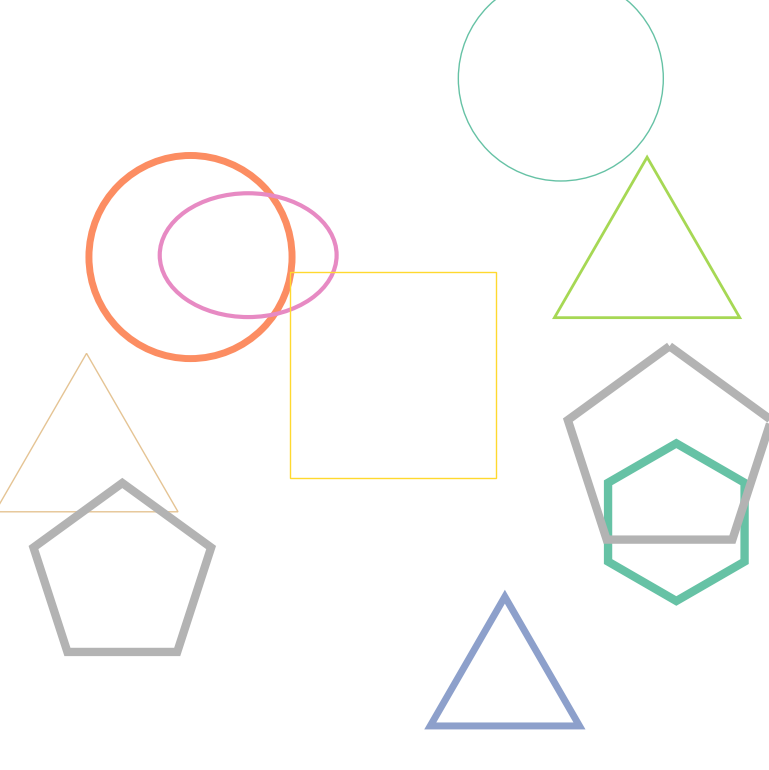[{"shape": "circle", "thickness": 0.5, "radius": 0.67, "center": [0.728, 0.898]}, {"shape": "hexagon", "thickness": 3, "radius": 0.51, "center": [0.878, 0.322]}, {"shape": "circle", "thickness": 2.5, "radius": 0.66, "center": [0.247, 0.666]}, {"shape": "triangle", "thickness": 2.5, "radius": 0.56, "center": [0.656, 0.113]}, {"shape": "oval", "thickness": 1.5, "radius": 0.57, "center": [0.322, 0.669]}, {"shape": "triangle", "thickness": 1, "radius": 0.69, "center": [0.84, 0.657]}, {"shape": "square", "thickness": 0.5, "radius": 0.67, "center": [0.51, 0.513]}, {"shape": "triangle", "thickness": 0.5, "radius": 0.69, "center": [0.112, 0.404]}, {"shape": "pentagon", "thickness": 3, "radius": 0.69, "center": [0.87, 0.412]}, {"shape": "pentagon", "thickness": 3, "radius": 0.61, "center": [0.159, 0.251]}]